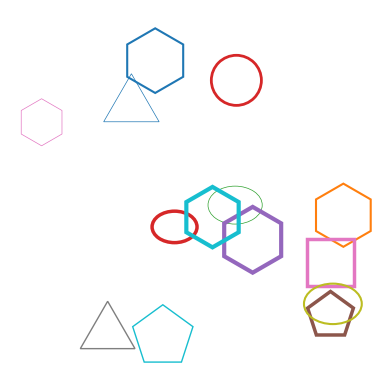[{"shape": "hexagon", "thickness": 1.5, "radius": 0.42, "center": [0.403, 0.842]}, {"shape": "triangle", "thickness": 0.5, "radius": 0.42, "center": [0.341, 0.725]}, {"shape": "hexagon", "thickness": 1.5, "radius": 0.41, "center": [0.892, 0.441]}, {"shape": "oval", "thickness": 0.5, "radius": 0.35, "center": [0.611, 0.467]}, {"shape": "circle", "thickness": 2, "radius": 0.33, "center": [0.614, 0.791]}, {"shape": "oval", "thickness": 2.5, "radius": 0.29, "center": [0.453, 0.411]}, {"shape": "hexagon", "thickness": 3, "radius": 0.43, "center": [0.656, 0.377]}, {"shape": "pentagon", "thickness": 2.5, "radius": 0.31, "center": [0.858, 0.18]}, {"shape": "square", "thickness": 2.5, "radius": 0.31, "center": [0.858, 0.318]}, {"shape": "hexagon", "thickness": 0.5, "radius": 0.31, "center": [0.108, 0.682]}, {"shape": "triangle", "thickness": 1, "radius": 0.41, "center": [0.28, 0.135]}, {"shape": "oval", "thickness": 1.5, "radius": 0.38, "center": [0.865, 0.211]}, {"shape": "hexagon", "thickness": 3, "radius": 0.39, "center": [0.552, 0.436]}, {"shape": "pentagon", "thickness": 1, "radius": 0.41, "center": [0.423, 0.126]}]